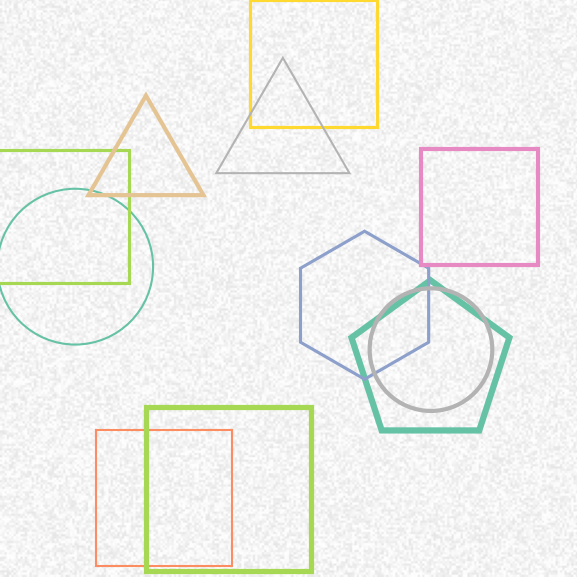[{"shape": "pentagon", "thickness": 3, "radius": 0.72, "center": [0.745, 0.37]}, {"shape": "circle", "thickness": 1, "radius": 0.67, "center": [0.13, 0.537]}, {"shape": "square", "thickness": 1, "radius": 0.59, "center": [0.284, 0.137]}, {"shape": "hexagon", "thickness": 1.5, "radius": 0.64, "center": [0.631, 0.471]}, {"shape": "square", "thickness": 2, "radius": 0.5, "center": [0.83, 0.641]}, {"shape": "square", "thickness": 1.5, "radius": 0.58, "center": [0.108, 0.625]}, {"shape": "square", "thickness": 2.5, "radius": 0.71, "center": [0.396, 0.152]}, {"shape": "square", "thickness": 1.5, "radius": 0.55, "center": [0.543, 0.889]}, {"shape": "triangle", "thickness": 2, "radius": 0.57, "center": [0.253, 0.719]}, {"shape": "circle", "thickness": 2, "radius": 0.53, "center": [0.746, 0.394]}, {"shape": "triangle", "thickness": 1, "radius": 0.67, "center": [0.49, 0.766]}]